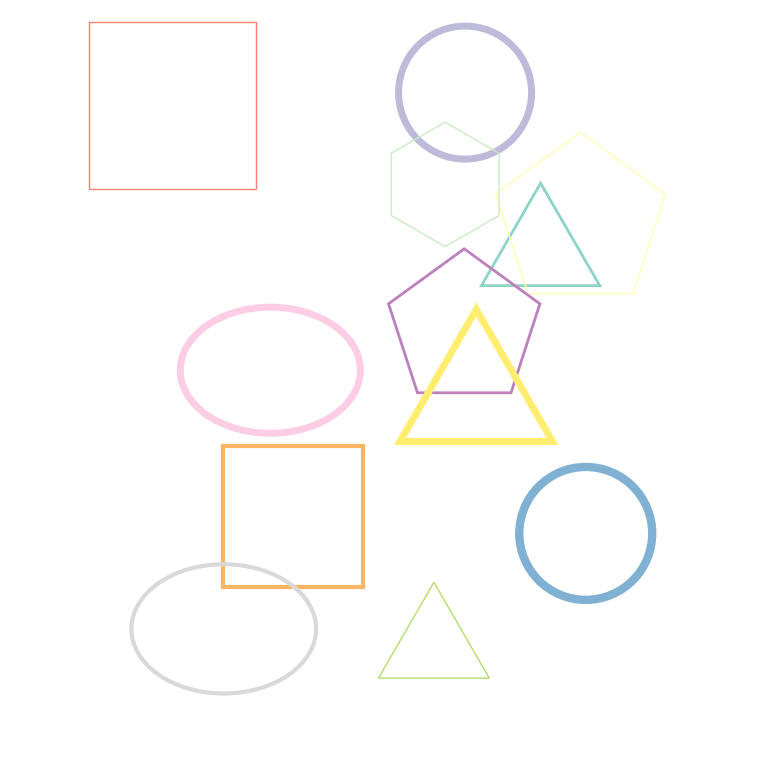[{"shape": "triangle", "thickness": 1, "radius": 0.44, "center": [0.702, 0.673]}, {"shape": "pentagon", "thickness": 0.5, "radius": 0.58, "center": [0.754, 0.712]}, {"shape": "circle", "thickness": 2.5, "radius": 0.43, "center": [0.604, 0.88]}, {"shape": "square", "thickness": 0.5, "radius": 0.54, "center": [0.224, 0.863]}, {"shape": "circle", "thickness": 3, "radius": 0.43, "center": [0.761, 0.307]}, {"shape": "square", "thickness": 1.5, "radius": 0.46, "center": [0.381, 0.329]}, {"shape": "triangle", "thickness": 0.5, "radius": 0.42, "center": [0.564, 0.161]}, {"shape": "oval", "thickness": 2.5, "radius": 0.58, "center": [0.351, 0.519]}, {"shape": "oval", "thickness": 1.5, "radius": 0.6, "center": [0.291, 0.183]}, {"shape": "pentagon", "thickness": 1, "radius": 0.52, "center": [0.603, 0.574]}, {"shape": "hexagon", "thickness": 0.5, "radius": 0.4, "center": [0.578, 0.76]}, {"shape": "triangle", "thickness": 2.5, "radius": 0.57, "center": [0.619, 0.484]}]